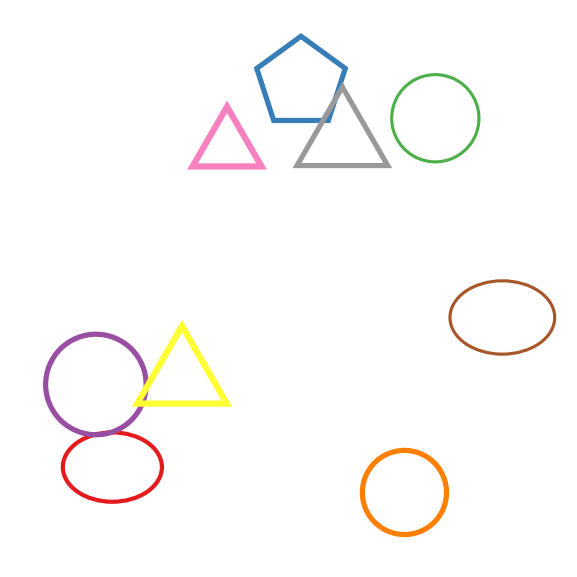[{"shape": "oval", "thickness": 2, "radius": 0.43, "center": [0.195, 0.19]}, {"shape": "pentagon", "thickness": 2.5, "radius": 0.4, "center": [0.521, 0.856]}, {"shape": "circle", "thickness": 1.5, "radius": 0.38, "center": [0.754, 0.794]}, {"shape": "circle", "thickness": 2.5, "radius": 0.44, "center": [0.166, 0.333]}, {"shape": "circle", "thickness": 2.5, "radius": 0.36, "center": [0.7, 0.146]}, {"shape": "triangle", "thickness": 3, "radius": 0.45, "center": [0.315, 0.345]}, {"shape": "oval", "thickness": 1.5, "radius": 0.45, "center": [0.87, 0.449]}, {"shape": "triangle", "thickness": 3, "radius": 0.34, "center": [0.393, 0.745]}, {"shape": "triangle", "thickness": 2.5, "radius": 0.45, "center": [0.593, 0.758]}]